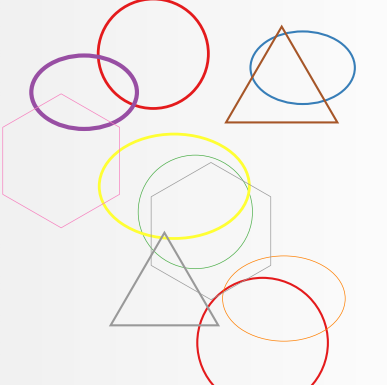[{"shape": "circle", "thickness": 1.5, "radius": 0.84, "center": [0.678, 0.11]}, {"shape": "circle", "thickness": 2, "radius": 0.71, "center": [0.396, 0.86]}, {"shape": "oval", "thickness": 1.5, "radius": 0.67, "center": [0.781, 0.824]}, {"shape": "circle", "thickness": 0.5, "radius": 0.74, "center": [0.504, 0.45]}, {"shape": "oval", "thickness": 3, "radius": 0.68, "center": [0.217, 0.76]}, {"shape": "oval", "thickness": 0.5, "radius": 0.79, "center": [0.733, 0.225]}, {"shape": "oval", "thickness": 2, "radius": 0.97, "center": [0.45, 0.516]}, {"shape": "triangle", "thickness": 1.5, "radius": 0.83, "center": [0.727, 0.765]}, {"shape": "hexagon", "thickness": 0.5, "radius": 0.87, "center": [0.158, 0.582]}, {"shape": "triangle", "thickness": 1.5, "radius": 0.8, "center": [0.424, 0.235]}, {"shape": "hexagon", "thickness": 0.5, "radius": 0.89, "center": [0.544, 0.4]}]